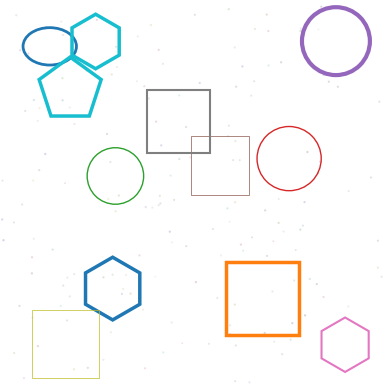[{"shape": "hexagon", "thickness": 2.5, "radius": 0.41, "center": [0.293, 0.25]}, {"shape": "oval", "thickness": 2, "radius": 0.35, "center": [0.129, 0.88]}, {"shape": "square", "thickness": 2.5, "radius": 0.47, "center": [0.682, 0.225]}, {"shape": "circle", "thickness": 1, "radius": 0.37, "center": [0.3, 0.543]}, {"shape": "circle", "thickness": 1, "radius": 0.42, "center": [0.751, 0.588]}, {"shape": "circle", "thickness": 3, "radius": 0.44, "center": [0.873, 0.893]}, {"shape": "square", "thickness": 0.5, "radius": 0.38, "center": [0.571, 0.57]}, {"shape": "hexagon", "thickness": 1.5, "radius": 0.35, "center": [0.896, 0.105]}, {"shape": "square", "thickness": 1.5, "radius": 0.41, "center": [0.463, 0.685]}, {"shape": "square", "thickness": 0.5, "radius": 0.44, "center": [0.169, 0.107]}, {"shape": "hexagon", "thickness": 2.5, "radius": 0.35, "center": [0.248, 0.892]}, {"shape": "pentagon", "thickness": 2.5, "radius": 0.42, "center": [0.182, 0.767]}]